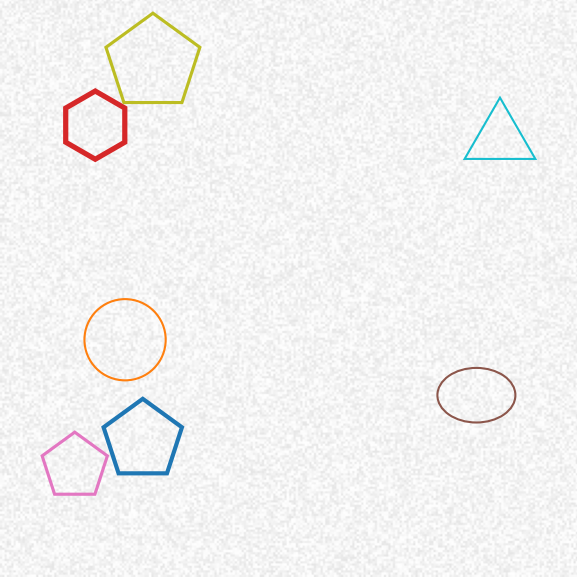[{"shape": "pentagon", "thickness": 2, "radius": 0.36, "center": [0.247, 0.237]}, {"shape": "circle", "thickness": 1, "radius": 0.35, "center": [0.217, 0.411]}, {"shape": "hexagon", "thickness": 2.5, "radius": 0.3, "center": [0.165, 0.782]}, {"shape": "oval", "thickness": 1, "radius": 0.34, "center": [0.825, 0.315]}, {"shape": "pentagon", "thickness": 1.5, "radius": 0.3, "center": [0.129, 0.191]}, {"shape": "pentagon", "thickness": 1.5, "radius": 0.43, "center": [0.265, 0.891]}, {"shape": "triangle", "thickness": 1, "radius": 0.35, "center": [0.866, 0.759]}]